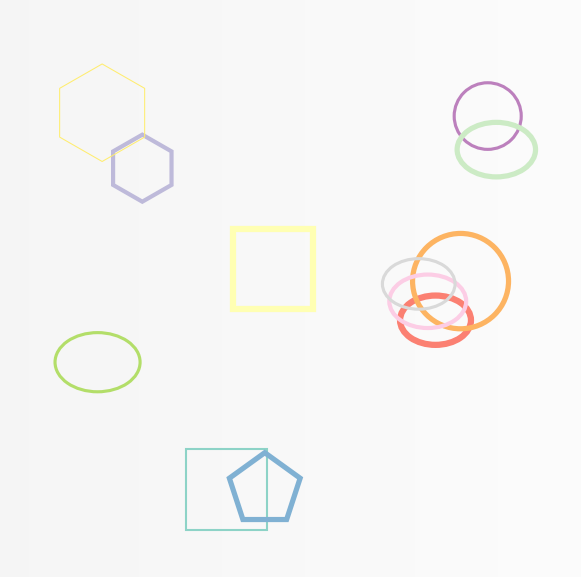[{"shape": "square", "thickness": 1, "radius": 0.35, "center": [0.39, 0.152]}, {"shape": "square", "thickness": 3, "radius": 0.35, "center": [0.469, 0.533]}, {"shape": "hexagon", "thickness": 2, "radius": 0.29, "center": [0.245, 0.708]}, {"shape": "oval", "thickness": 3, "radius": 0.3, "center": [0.749, 0.445]}, {"shape": "pentagon", "thickness": 2.5, "radius": 0.32, "center": [0.456, 0.151]}, {"shape": "circle", "thickness": 2.5, "radius": 0.41, "center": [0.792, 0.512]}, {"shape": "oval", "thickness": 1.5, "radius": 0.37, "center": [0.168, 0.372]}, {"shape": "oval", "thickness": 2, "radius": 0.33, "center": [0.736, 0.477]}, {"shape": "oval", "thickness": 1.5, "radius": 0.31, "center": [0.72, 0.507]}, {"shape": "circle", "thickness": 1.5, "radius": 0.29, "center": [0.839, 0.798]}, {"shape": "oval", "thickness": 2.5, "radius": 0.34, "center": [0.854, 0.74]}, {"shape": "hexagon", "thickness": 0.5, "radius": 0.42, "center": [0.176, 0.804]}]